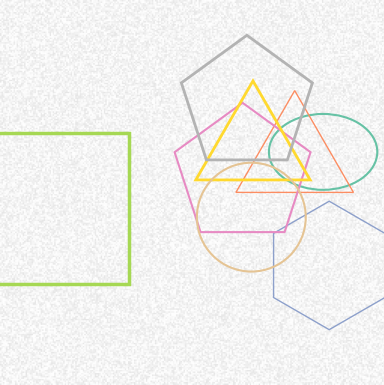[{"shape": "oval", "thickness": 1.5, "radius": 0.7, "center": [0.839, 0.605]}, {"shape": "triangle", "thickness": 1, "radius": 0.88, "center": [0.765, 0.588]}, {"shape": "hexagon", "thickness": 1, "radius": 0.83, "center": [0.855, 0.311]}, {"shape": "pentagon", "thickness": 1.5, "radius": 0.93, "center": [0.63, 0.547]}, {"shape": "square", "thickness": 2.5, "radius": 0.98, "center": [0.138, 0.458]}, {"shape": "triangle", "thickness": 2, "radius": 0.86, "center": [0.657, 0.618]}, {"shape": "circle", "thickness": 1.5, "radius": 0.71, "center": [0.653, 0.436]}, {"shape": "pentagon", "thickness": 2, "radius": 0.89, "center": [0.641, 0.729]}]